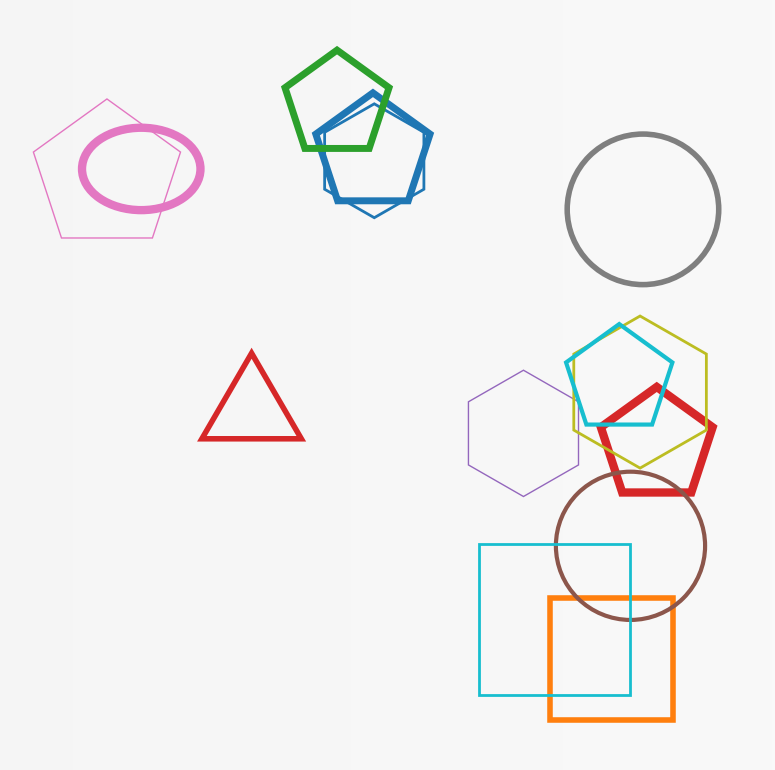[{"shape": "pentagon", "thickness": 2.5, "radius": 0.39, "center": [0.481, 0.802]}, {"shape": "hexagon", "thickness": 1, "radius": 0.37, "center": [0.483, 0.791]}, {"shape": "square", "thickness": 2, "radius": 0.4, "center": [0.789, 0.144]}, {"shape": "pentagon", "thickness": 2.5, "radius": 0.35, "center": [0.435, 0.864]}, {"shape": "triangle", "thickness": 2, "radius": 0.37, "center": [0.325, 0.467]}, {"shape": "pentagon", "thickness": 3, "radius": 0.38, "center": [0.847, 0.422]}, {"shape": "hexagon", "thickness": 0.5, "radius": 0.41, "center": [0.675, 0.437]}, {"shape": "circle", "thickness": 1.5, "radius": 0.48, "center": [0.814, 0.291]}, {"shape": "pentagon", "thickness": 0.5, "radius": 0.5, "center": [0.138, 0.772]}, {"shape": "oval", "thickness": 3, "radius": 0.38, "center": [0.182, 0.781]}, {"shape": "circle", "thickness": 2, "radius": 0.49, "center": [0.83, 0.728]}, {"shape": "hexagon", "thickness": 1, "radius": 0.49, "center": [0.826, 0.491]}, {"shape": "square", "thickness": 1, "radius": 0.49, "center": [0.715, 0.196]}, {"shape": "pentagon", "thickness": 1.5, "radius": 0.36, "center": [0.799, 0.507]}]